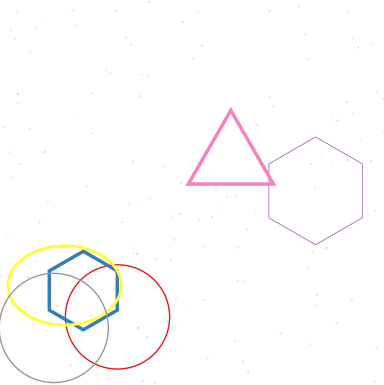[{"shape": "circle", "thickness": 1, "radius": 0.68, "center": [0.305, 0.177]}, {"shape": "hexagon", "thickness": 2.5, "radius": 0.51, "center": [0.216, 0.245]}, {"shape": "hexagon", "thickness": 0.5, "radius": 0.7, "center": [0.82, 0.504]}, {"shape": "oval", "thickness": 2, "radius": 0.74, "center": [0.168, 0.259]}, {"shape": "triangle", "thickness": 2.5, "radius": 0.64, "center": [0.6, 0.586]}, {"shape": "circle", "thickness": 1, "radius": 0.71, "center": [0.14, 0.148]}]